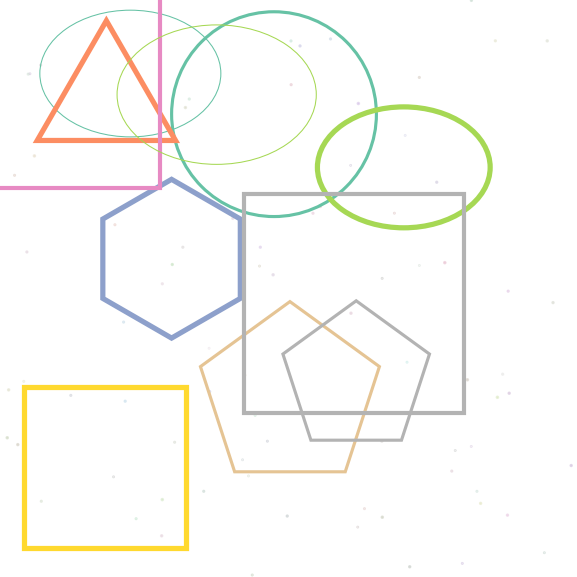[{"shape": "oval", "thickness": 0.5, "radius": 0.78, "center": [0.226, 0.872]}, {"shape": "circle", "thickness": 1.5, "radius": 0.89, "center": [0.474, 0.801]}, {"shape": "triangle", "thickness": 2.5, "radius": 0.69, "center": [0.184, 0.825]}, {"shape": "hexagon", "thickness": 2.5, "radius": 0.69, "center": [0.297, 0.551]}, {"shape": "square", "thickness": 2, "radius": 0.87, "center": [0.103, 0.848]}, {"shape": "oval", "thickness": 0.5, "radius": 0.86, "center": [0.375, 0.835]}, {"shape": "oval", "thickness": 2.5, "radius": 0.75, "center": [0.699, 0.709]}, {"shape": "square", "thickness": 2.5, "radius": 0.7, "center": [0.182, 0.189]}, {"shape": "pentagon", "thickness": 1.5, "radius": 0.81, "center": [0.502, 0.314]}, {"shape": "pentagon", "thickness": 1.5, "radius": 0.67, "center": [0.617, 0.345]}, {"shape": "square", "thickness": 2, "radius": 0.95, "center": [0.613, 0.473]}]